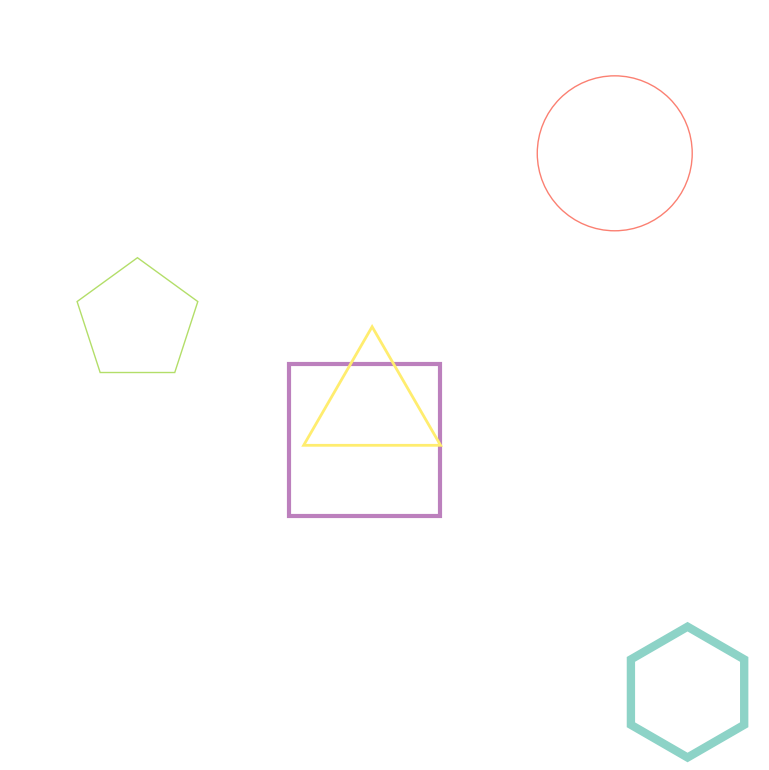[{"shape": "hexagon", "thickness": 3, "radius": 0.42, "center": [0.893, 0.101]}, {"shape": "circle", "thickness": 0.5, "radius": 0.5, "center": [0.798, 0.801]}, {"shape": "pentagon", "thickness": 0.5, "radius": 0.41, "center": [0.179, 0.583]}, {"shape": "square", "thickness": 1.5, "radius": 0.49, "center": [0.473, 0.429]}, {"shape": "triangle", "thickness": 1, "radius": 0.51, "center": [0.483, 0.473]}]